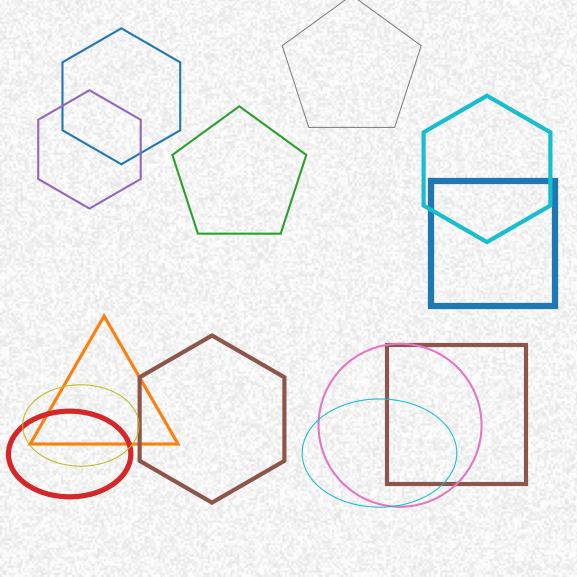[{"shape": "hexagon", "thickness": 1, "radius": 0.59, "center": [0.21, 0.832]}, {"shape": "square", "thickness": 3, "radius": 0.54, "center": [0.854, 0.578]}, {"shape": "triangle", "thickness": 1.5, "radius": 0.74, "center": [0.18, 0.304]}, {"shape": "pentagon", "thickness": 1, "radius": 0.61, "center": [0.414, 0.693]}, {"shape": "oval", "thickness": 2.5, "radius": 0.53, "center": [0.121, 0.213]}, {"shape": "hexagon", "thickness": 1, "radius": 0.51, "center": [0.155, 0.74]}, {"shape": "hexagon", "thickness": 2, "radius": 0.72, "center": [0.367, 0.273]}, {"shape": "square", "thickness": 2, "radius": 0.6, "center": [0.791, 0.282]}, {"shape": "circle", "thickness": 1, "radius": 0.71, "center": [0.693, 0.263]}, {"shape": "pentagon", "thickness": 0.5, "radius": 0.63, "center": [0.609, 0.881]}, {"shape": "oval", "thickness": 0.5, "radius": 0.5, "center": [0.14, 0.262]}, {"shape": "hexagon", "thickness": 2, "radius": 0.63, "center": [0.843, 0.707]}, {"shape": "oval", "thickness": 0.5, "radius": 0.67, "center": [0.657, 0.215]}]